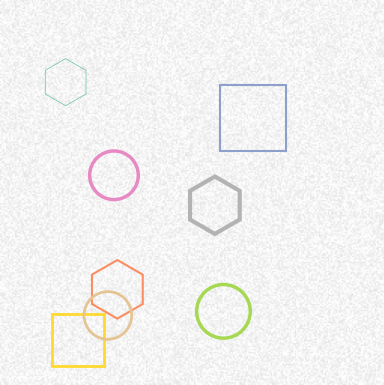[{"shape": "hexagon", "thickness": 0.5, "radius": 0.31, "center": [0.17, 0.787]}, {"shape": "hexagon", "thickness": 1.5, "radius": 0.38, "center": [0.305, 0.249]}, {"shape": "square", "thickness": 1.5, "radius": 0.43, "center": [0.657, 0.694]}, {"shape": "circle", "thickness": 2.5, "radius": 0.32, "center": [0.296, 0.545]}, {"shape": "circle", "thickness": 2.5, "radius": 0.35, "center": [0.58, 0.191]}, {"shape": "square", "thickness": 2, "radius": 0.34, "center": [0.202, 0.117]}, {"shape": "circle", "thickness": 2, "radius": 0.31, "center": [0.28, 0.181]}, {"shape": "hexagon", "thickness": 3, "radius": 0.37, "center": [0.558, 0.467]}]